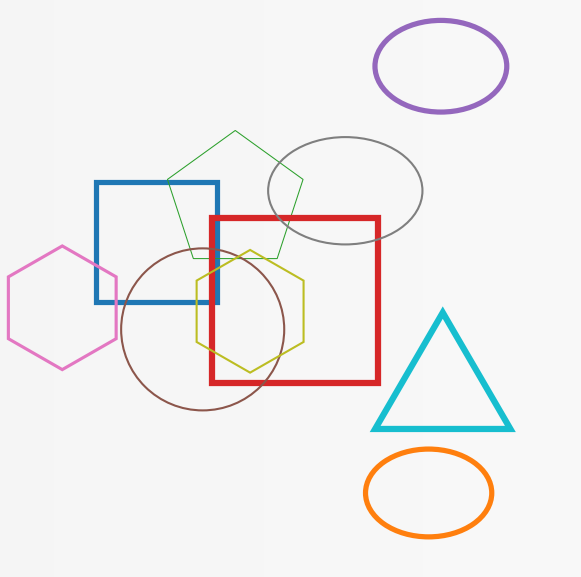[{"shape": "square", "thickness": 2.5, "radius": 0.52, "center": [0.269, 0.581]}, {"shape": "oval", "thickness": 2.5, "radius": 0.54, "center": [0.737, 0.146]}, {"shape": "pentagon", "thickness": 0.5, "radius": 0.61, "center": [0.405, 0.651]}, {"shape": "square", "thickness": 3, "radius": 0.71, "center": [0.508, 0.479]}, {"shape": "oval", "thickness": 2.5, "radius": 0.57, "center": [0.758, 0.884]}, {"shape": "circle", "thickness": 1, "radius": 0.7, "center": [0.349, 0.429]}, {"shape": "hexagon", "thickness": 1.5, "radius": 0.54, "center": [0.107, 0.466]}, {"shape": "oval", "thickness": 1, "radius": 0.66, "center": [0.594, 0.669]}, {"shape": "hexagon", "thickness": 1, "radius": 0.53, "center": [0.43, 0.46]}, {"shape": "triangle", "thickness": 3, "radius": 0.67, "center": [0.762, 0.323]}]